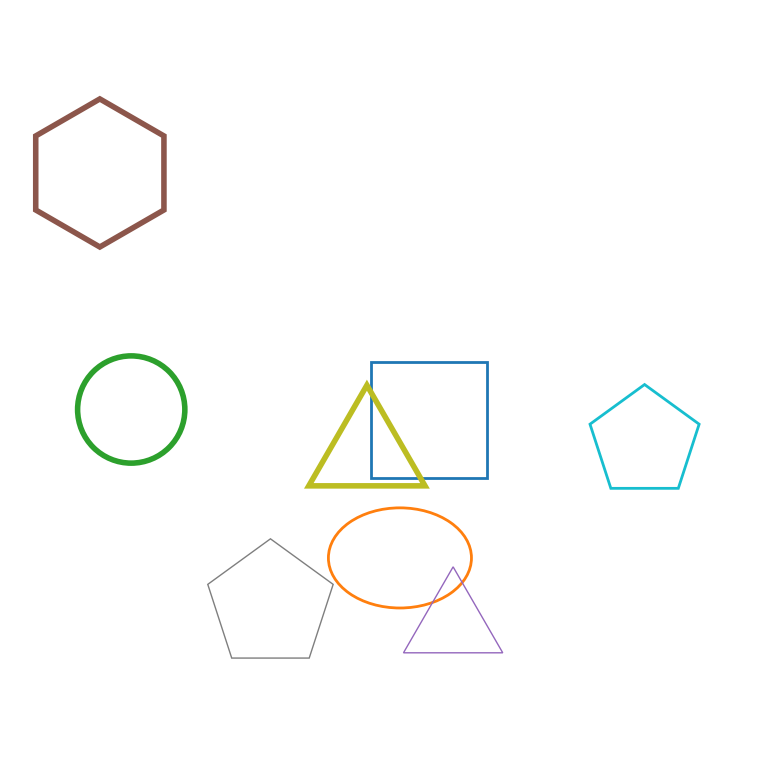[{"shape": "square", "thickness": 1, "radius": 0.38, "center": [0.557, 0.455]}, {"shape": "oval", "thickness": 1, "radius": 0.46, "center": [0.519, 0.275]}, {"shape": "circle", "thickness": 2, "radius": 0.35, "center": [0.17, 0.468]}, {"shape": "triangle", "thickness": 0.5, "radius": 0.37, "center": [0.588, 0.189]}, {"shape": "hexagon", "thickness": 2, "radius": 0.48, "center": [0.13, 0.775]}, {"shape": "pentagon", "thickness": 0.5, "radius": 0.43, "center": [0.351, 0.215]}, {"shape": "triangle", "thickness": 2, "radius": 0.44, "center": [0.476, 0.413]}, {"shape": "pentagon", "thickness": 1, "radius": 0.37, "center": [0.837, 0.426]}]